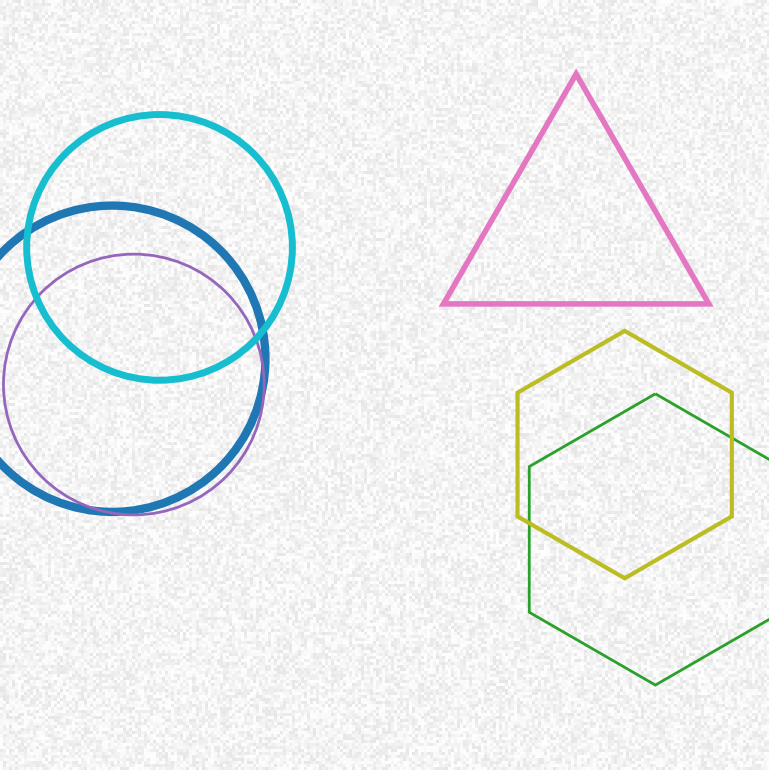[{"shape": "circle", "thickness": 3, "radius": 0.99, "center": [0.146, 0.534]}, {"shape": "hexagon", "thickness": 1, "radius": 0.95, "center": [0.851, 0.299]}, {"shape": "circle", "thickness": 1, "radius": 0.85, "center": [0.174, 0.501]}, {"shape": "triangle", "thickness": 2, "radius": 0.99, "center": [0.748, 0.705]}, {"shape": "hexagon", "thickness": 1.5, "radius": 0.8, "center": [0.811, 0.41]}, {"shape": "circle", "thickness": 2.5, "radius": 0.86, "center": [0.207, 0.679]}]